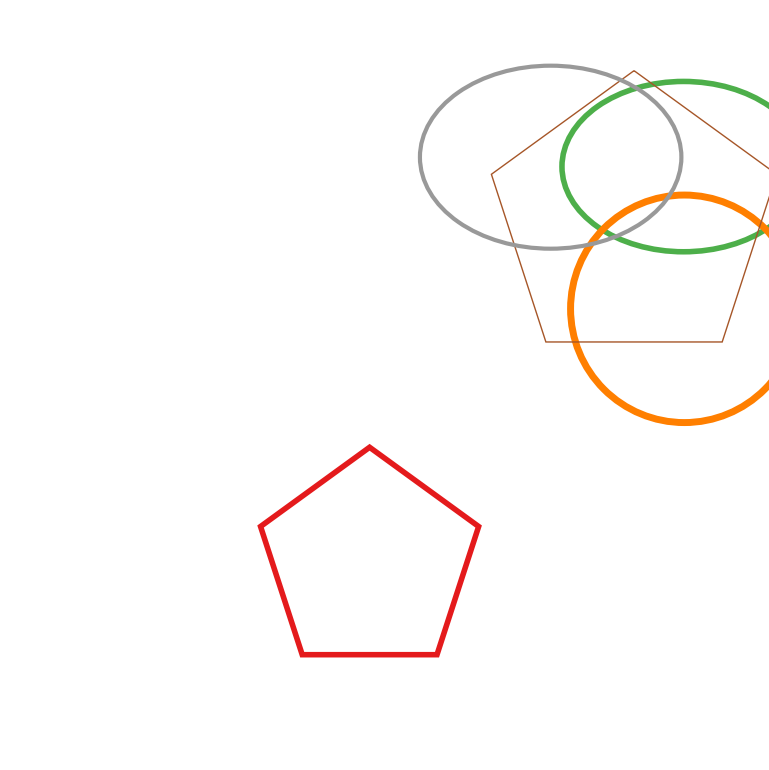[{"shape": "pentagon", "thickness": 2, "radius": 0.74, "center": [0.48, 0.27]}, {"shape": "oval", "thickness": 2, "radius": 0.79, "center": [0.888, 0.784]}, {"shape": "circle", "thickness": 2.5, "radius": 0.74, "center": [0.889, 0.599]}, {"shape": "pentagon", "thickness": 0.5, "radius": 0.97, "center": [0.823, 0.713]}, {"shape": "oval", "thickness": 1.5, "radius": 0.85, "center": [0.715, 0.796]}]